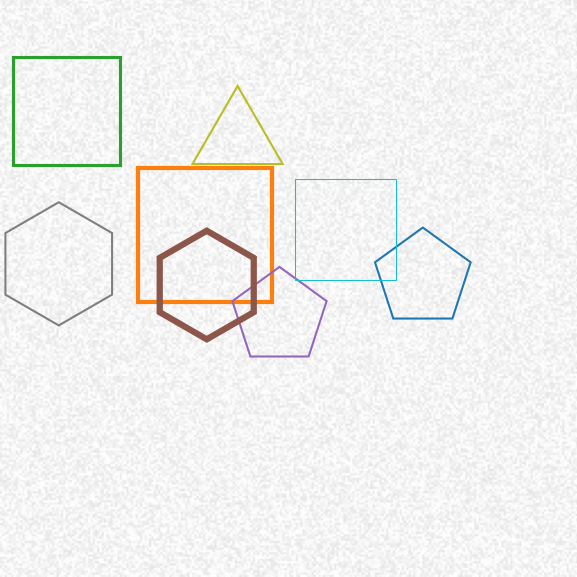[{"shape": "pentagon", "thickness": 1, "radius": 0.44, "center": [0.732, 0.518]}, {"shape": "square", "thickness": 2, "radius": 0.58, "center": [0.355, 0.592]}, {"shape": "square", "thickness": 1.5, "radius": 0.46, "center": [0.116, 0.807]}, {"shape": "pentagon", "thickness": 1, "radius": 0.43, "center": [0.484, 0.451]}, {"shape": "hexagon", "thickness": 3, "radius": 0.47, "center": [0.358, 0.506]}, {"shape": "hexagon", "thickness": 1, "radius": 0.53, "center": [0.102, 0.542]}, {"shape": "triangle", "thickness": 1, "radius": 0.45, "center": [0.411, 0.76]}, {"shape": "square", "thickness": 0.5, "radius": 0.44, "center": [0.598, 0.601]}]